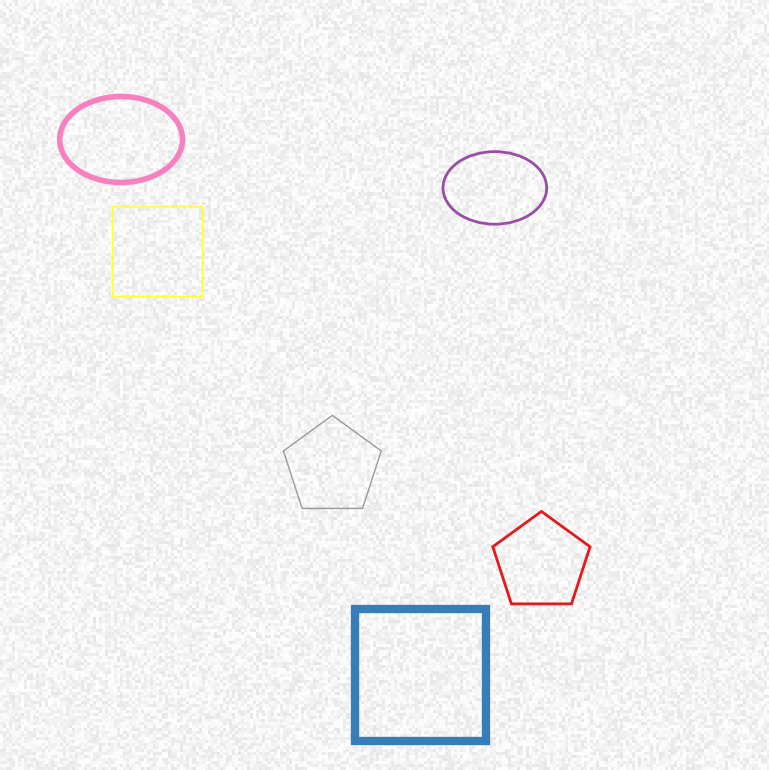[{"shape": "pentagon", "thickness": 1, "radius": 0.33, "center": [0.703, 0.269]}, {"shape": "square", "thickness": 3, "radius": 0.43, "center": [0.546, 0.123]}, {"shape": "oval", "thickness": 1, "radius": 0.34, "center": [0.643, 0.756]}, {"shape": "square", "thickness": 0.5, "radius": 0.29, "center": [0.204, 0.675]}, {"shape": "oval", "thickness": 2, "radius": 0.4, "center": [0.157, 0.819]}, {"shape": "pentagon", "thickness": 0.5, "radius": 0.33, "center": [0.432, 0.394]}]